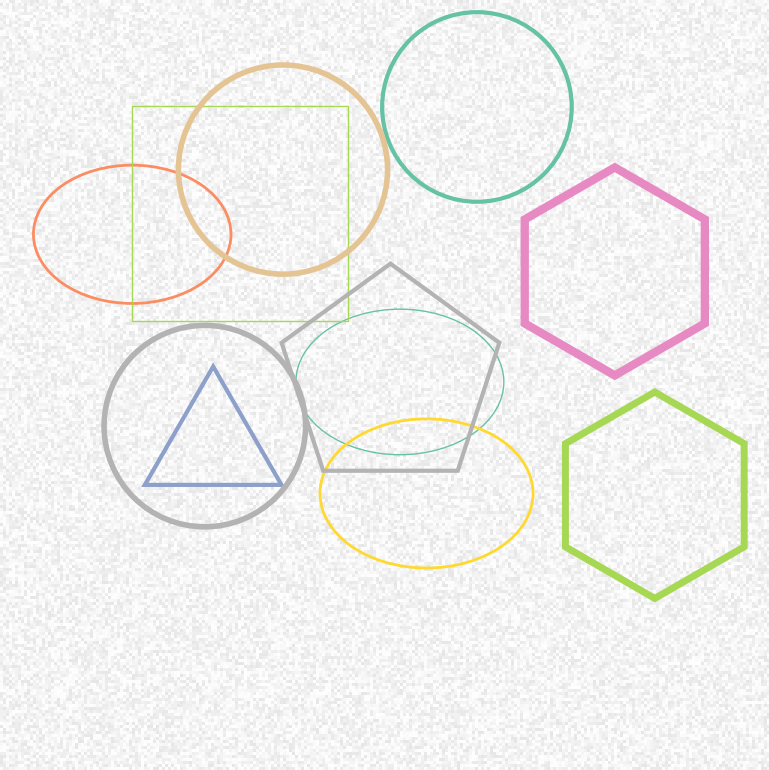[{"shape": "oval", "thickness": 0.5, "radius": 0.68, "center": [0.519, 0.504]}, {"shape": "circle", "thickness": 1.5, "radius": 0.62, "center": [0.619, 0.861]}, {"shape": "oval", "thickness": 1, "radius": 0.64, "center": [0.172, 0.696]}, {"shape": "triangle", "thickness": 1.5, "radius": 0.51, "center": [0.277, 0.422]}, {"shape": "hexagon", "thickness": 3, "radius": 0.68, "center": [0.798, 0.648]}, {"shape": "hexagon", "thickness": 2.5, "radius": 0.67, "center": [0.85, 0.357]}, {"shape": "square", "thickness": 0.5, "radius": 0.7, "center": [0.312, 0.723]}, {"shape": "oval", "thickness": 1, "radius": 0.69, "center": [0.554, 0.359]}, {"shape": "circle", "thickness": 2, "radius": 0.68, "center": [0.368, 0.78]}, {"shape": "pentagon", "thickness": 1.5, "radius": 0.74, "center": [0.507, 0.509]}, {"shape": "circle", "thickness": 2, "radius": 0.65, "center": [0.266, 0.447]}]